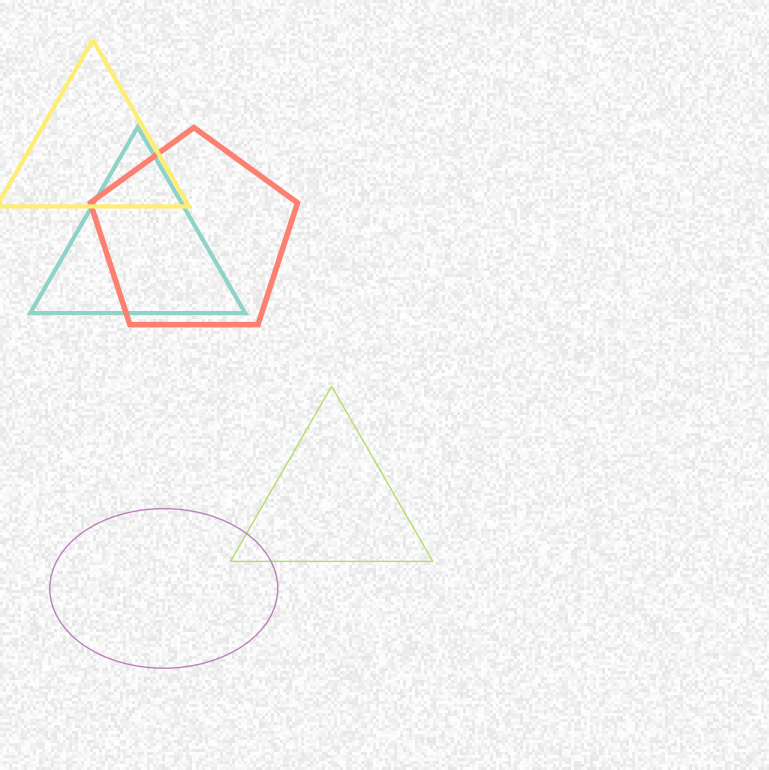[{"shape": "triangle", "thickness": 1.5, "radius": 0.81, "center": [0.179, 0.674]}, {"shape": "pentagon", "thickness": 2, "radius": 0.71, "center": [0.252, 0.693]}, {"shape": "triangle", "thickness": 0.5, "radius": 0.76, "center": [0.431, 0.347]}, {"shape": "oval", "thickness": 0.5, "radius": 0.74, "center": [0.213, 0.236]}, {"shape": "triangle", "thickness": 1.5, "radius": 0.72, "center": [0.121, 0.804]}]